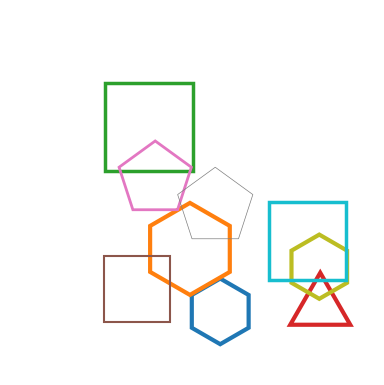[{"shape": "hexagon", "thickness": 3, "radius": 0.43, "center": [0.572, 0.191]}, {"shape": "hexagon", "thickness": 3, "radius": 0.6, "center": [0.493, 0.353]}, {"shape": "square", "thickness": 2.5, "radius": 0.57, "center": [0.386, 0.671]}, {"shape": "triangle", "thickness": 3, "radius": 0.45, "center": [0.832, 0.202]}, {"shape": "square", "thickness": 1.5, "radius": 0.43, "center": [0.356, 0.249]}, {"shape": "pentagon", "thickness": 2, "radius": 0.49, "center": [0.403, 0.535]}, {"shape": "pentagon", "thickness": 0.5, "radius": 0.51, "center": [0.559, 0.463]}, {"shape": "hexagon", "thickness": 3, "radius": 0.42, "center": [0.829, 0.307]}, {"shape": "square", "thickness": 2.5, "radius": 0.5, "center": [0.799, 0.374]}]